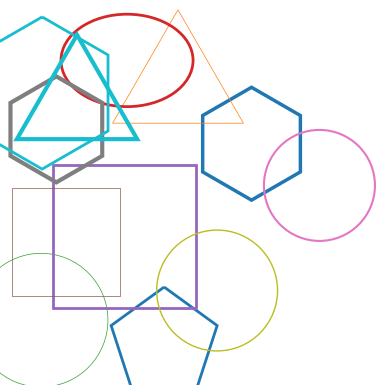[{"shape": "pentagon", "thickness": 2, "radius": 0.72, "center": [0.426, 0.11]}, {"shape": "hexagon", "thickness": 2.5, "radius": 0.73, "center": [0.653, 0.627]}, {"shape": "triangle", "thickness": 0.5, "radius": 0.98, "center": [0.462, 0.778]}, {"shape": "circle", "thickness": 0.5, "radius": 0.87, "center": [0.107, 0.168]}, {"shape": "oval", "thickness": 2, "radius": 0.86, "center": [0.33, 0.843]}, {"shape": "square", "thickness": 2, "radius": 0.93, "center": [0.323, 0.386]}, {"shape": "square", "thickness": 0.5, "radius": 0.7, "center": [0.171, 0.371]}, {"shape": "circle", "thickness": 1.5, "radius": 0.72, "center": [0.83, 0.518]}, {"shape": "hexagon", "thickness": 3, "radius": 0.69, "center": [0.146, 0.664]}, {"shape": "circle", "thickness": 1, "radius": 0.78, "center": [0.564, 0.245]}, {"shape": "hexagon", "thickness": 2, "radius": 0.99, "center": [0.109, 0.758]}, {"shape": "triangle", "thickness": 3, "radius": 0.9, "center": [0.2, 0.729]}]